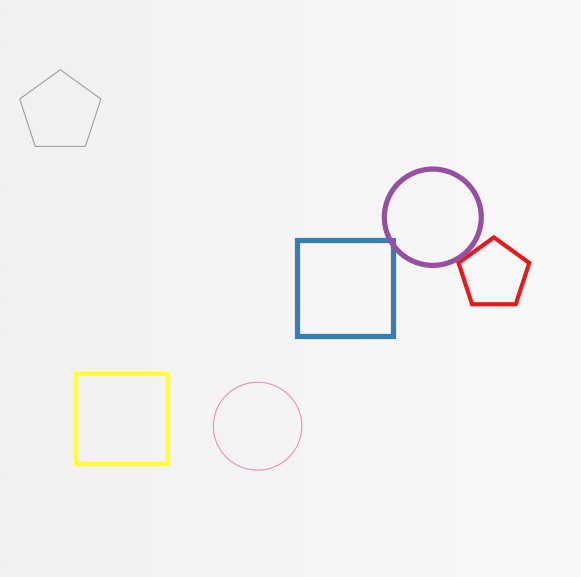[{"shape": "pentagon", "thickness": 2, "radius": 0.32, "center": [0.85, 0.524]}, {"shape": "square", "thickness": 2.5, "radius": 0.41, "center": [0.593, 0.501]}, {"shape": "circle", "thickness": 2.5, "radius": 0.42, "center": [0.745, 0.623]}, {"shape": "square", "thickness": 2, "radius": 0.39, "center": [0.21, 0.274]}, {"shape": "circle", "thickness": 0.5, "radius": 0.38, "center": [0.443, 0.261]}, {"shape": "pentagon", "thickness": 0.5, "radius": 0.37, "center": [0.104, 0.805]}]